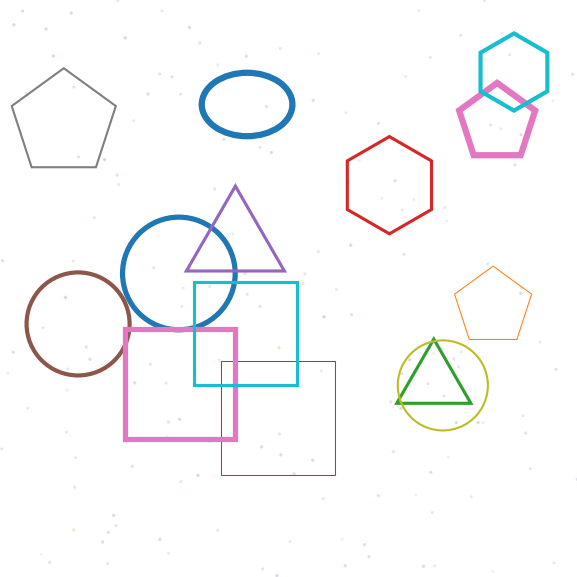[{"shape": "circle", "thickness": 2.5, "radius": 0.49, "center": [0.31, 0.526]}, {"shape": "oval", "thickness": 3, "radius": 0.39, "center": [0.428, 0.818]}, {"shape": "pentagon", "thickness": 0.5, "radius": 0.35, "center": [0.854, 0.468]}, {"shape": "triangle", "thickness": 1.5, "radius": 0.37, "center": [0.751, 0.338]}, {"shape": "square", "thickness": 0.5, "radius": 0.49, "center": [0.482, 0.275]}, {"shape": "hexagon", "thickness": 1.5, "radius": 0.42, "center": [0.674, 0.678]}, {"shape": "triangle", "thickness": 1.5, "radius": 0.49, "center": [0.408, 0.579]}, {"shape": "circle", "thickness": 2, "radius": 0.45, "center": [0.135, 0.438]}, {"shape": "pentagon", "thickness": 3, "radius": 0.35, "center": [0.861, 0.786]}, {"shape": "square", "thickness": 2.5, "radius": 0.48, "center": [0.312, 0.335]}, {"shape": "pentagon", "thickness": 1, "radius": 0.47, "center": [0.11, 0.786]}, {"shape": "circle", "thickness": 1, "radius": 0.39, "center": [0.767, 0.332]}, {"shape": "square", "thickness": 1.5, "radius": 0.44, "center": [0.425, 0.422]}, {"shape": "hexagon", "thickness": 2, "radius": 0.33, "center": [0.89, 0.874]}]